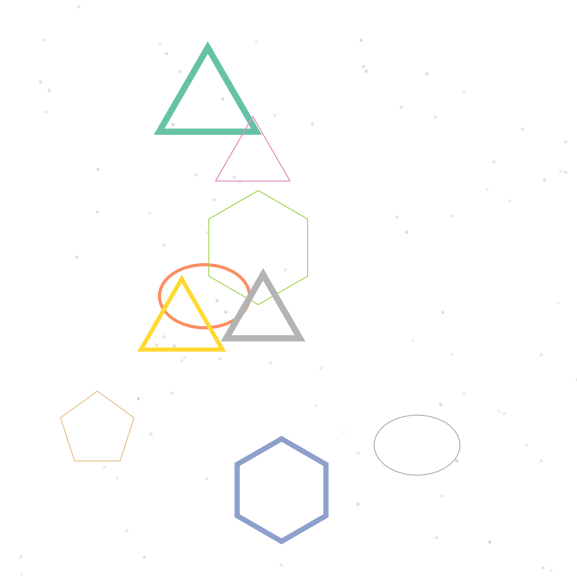[{"shape": "triangle", "thickness": 3, "radius": 0.49, "center": [0.36, 0.82]}, {"shape": "oval", "thickness": 1.5, "radius": 0.39, "center": [0.354, 0.486]}, {"shape": "hexagon", "thickness": 2.5, "radius": 0.44, "center": [0.488, 0.15]}, {"shape": "triangle", "thickness": 0.5, "radius": 0.37, "center": [0.438, 0.723]}, {"shape": "hexagon", "thickness": 0.5, "radius": 0.49, "center": [0.447, 0.57]}, {"shape": "triangle", "thickness": 2, "radius": 0.41, "center": [0.315, 0.435]}, {"shape": "pentagon", "thickness": 0.5, "radius": 0.33, "center": [0.168, 0.255]}, {"shape": "triangle", "thickness": 3, "radius": 0.37, "center": [0.456, 0.45]}, {"shape": "oval", "thickness": 0.5, "radius": 0.37, "center": [0.722, 0.228]}]